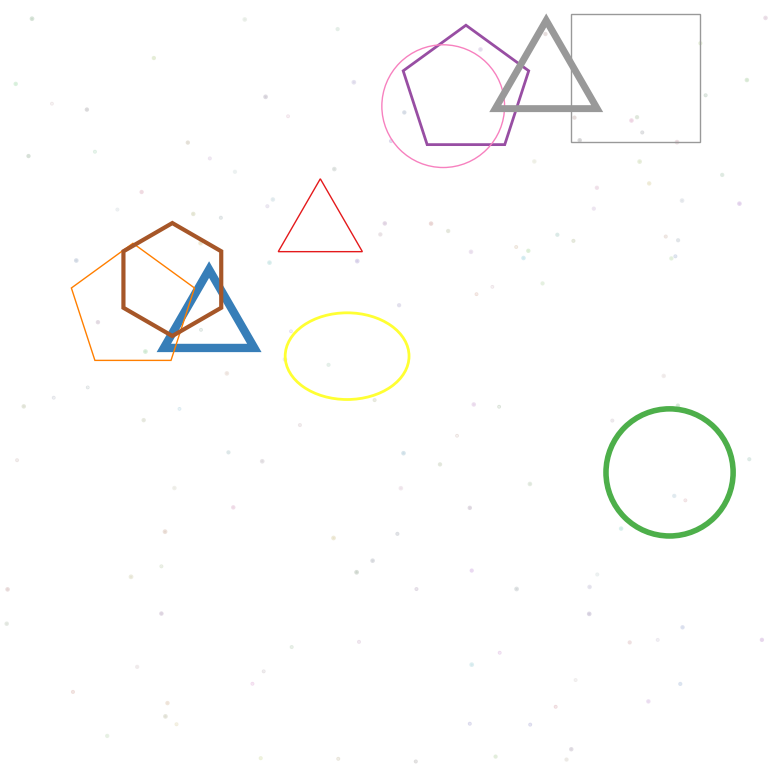[{"shape": "triangle", "thickness": 0.5, "radius": 0.32, "center": [0.416, 0.705]}, {"shape": "triangle", "thickness": 3, "radius": 0.34, "center": [0.272, 0.582]}, {"shape": "circle", "thickness": 2, "radius": 0.41, "center": [0.87, 0.386]}, {"shape": "pentagon", "thickness": 1, "radius": 0.43, "center": [0.605, 0.882]}, {"shape": "pentagon", "thickness": 0.5, "radius": 0.42, "center": [0.173, 0.6]}, {"shape": "oval", "thickness": 1, "radius": 0.4, "center": [0.451, 0.537]}, {"shape": "hexagon", "thickness": 1.5, "radius": 0.37, "center": [0.224, 0.637]}, {"shape": "circle", "thickness": 0.5, "radius": 0.4, "center": [0.576, 0.862]}, {"shape": "square", "thickness": 0.5, "radius": 0.42, "center": [0.825, 0.898]}, {"shape": "triangle", "thickness": 2.5, "radius": 0.38, "center": [0.709, 0.897]}]